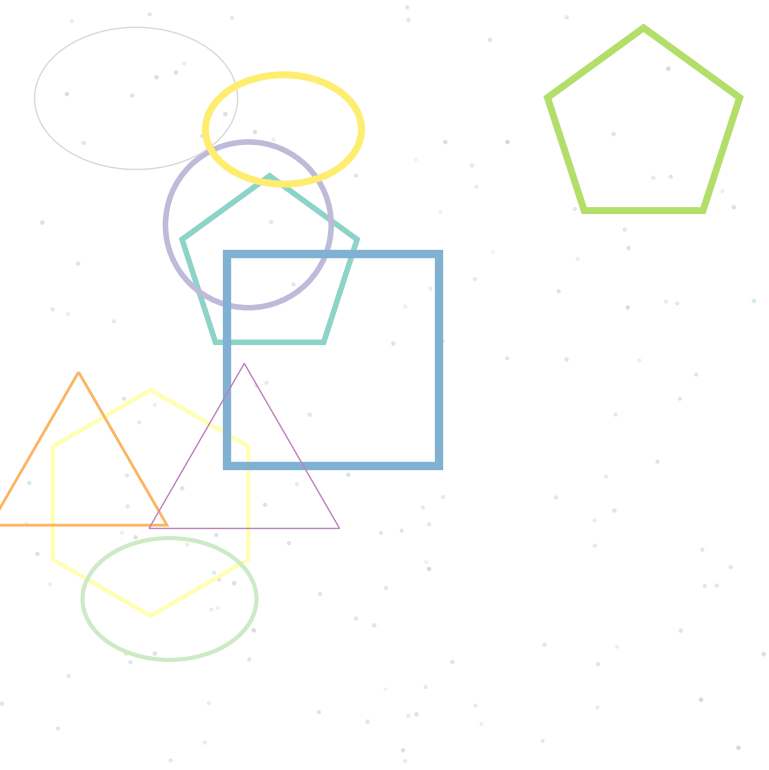[{"shape": "pentagon", "thickness": 2, "radius": 0.6, "center": [0.35, 0.652]}, {"shape": "hexagon", "thickness": 1.5, "radius": 0.73, "center": [0.196, 0.347]}, {"shape": "circle", "thickness": 2, "radius": 0.54, "center": [0.323, 0.708]}, {"shape": "square", "thickness": 3, "radius": 0.69, "center": [0.432, 0.533]}, {"shape": "triangle", "thickness": 1, "radius": 0.66, "center": [0.102, 0.384]}, {"shape": "pentagon", "thickness": 2.5, "radius": 0.66, "center": [0.836, 0.833]}, {"shape": "oval", "thickness": 0.5, "radius": 0.66, "center": [0.177, 0.872]}, {"shape": "triangle", "thickness": 0.5, "radius": 0.71, "center": [0.317, 0.385]}, {"shape": "oval", "thickness": 1.5, "radius": 0.56, "center": [0.22, 0.222]}, {"shape": "oval", "thickness": 2.5, "radius": 0.51, "center": [0.368, 0.832]}]